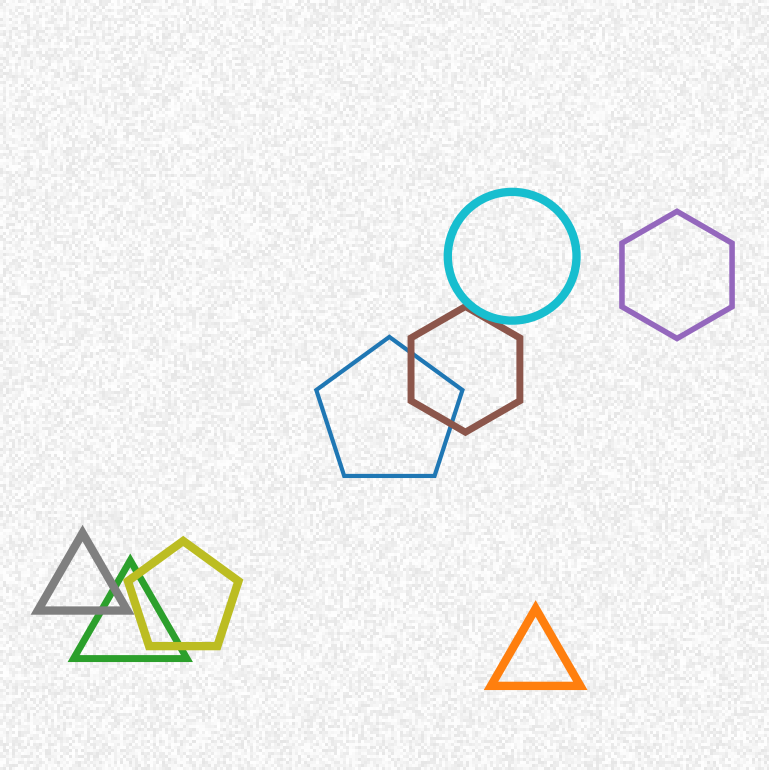[{"shape": "pentagon", "thickness": 1.5, "radius": 0.5, "center": [0.506, 0.463]}, {"shape": "triangle", "thickness": 3, "radius": 0.34, "center": [0.696, 0.143]}, {"shape": "triangle", "thickness": 2.5, "radius": 0.42, "center": [0.169, 0.187]}, {"shape": "hexagon", "thickness": 2, "radius": 0.41, "center": [0.879, 0.643]}, {"shape": "hexagon", "thickness": 2.5, "radius": 0.41, "center": [0.604, 0.52]}, {"shape": "triangle", "thickness": 3, "radius": 0.34, "center": [0.107, 0.241]}, {"shape": "pentagon", "thickness": 3, "radius": 0.38, "center": [0.238, 0.222]}, {"shape": "circle", "thickness": 3, "radius": 0.42, "center": [0.665, 0.667]}]